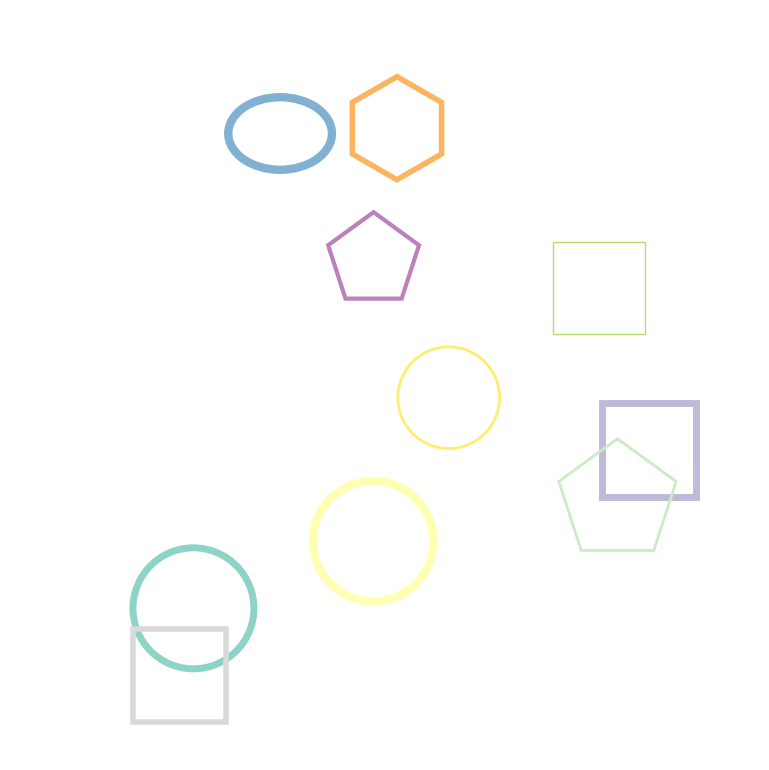[{"shape": "circle", "thickness": 2.5, "radius": 0.39, "center": [0.251, 0.21]}, {"shape": "circle", "thickness": 3, "radius": 0.39, "center": [0.485, 0.297]}, {"shape": "square", "thickness": 2.5, "radius": 0.31, "center": [0.842, 0.416]}, {"shape": "oval", "thickness": 3, "radius": 0.34, "center": [0.364, 0.827]}, {"shape": "hexagon", "thickness": 2, "radius": 0.33, "center": [0.516, 0.834]}, {"shape": "square", "thickness": 0.5, "radius": 0.3, "center": [0.778, 0.626]}, {"shape": "square", "thickness": 2, "radius": 0.3, "center": [0.233, 0.123]}, {"shape": "pentagon", "thickness": 1.5, "radius": 0.31, "center": [0.485, 0.662]}, {"shape": "pentagon", "thickness": 1, "radius": 0.4, "center": [0.802, 0.35]}, {"shape": "circle", "thickness": 1, "radius": 0.33, "center": [0.583, 0.484]}]